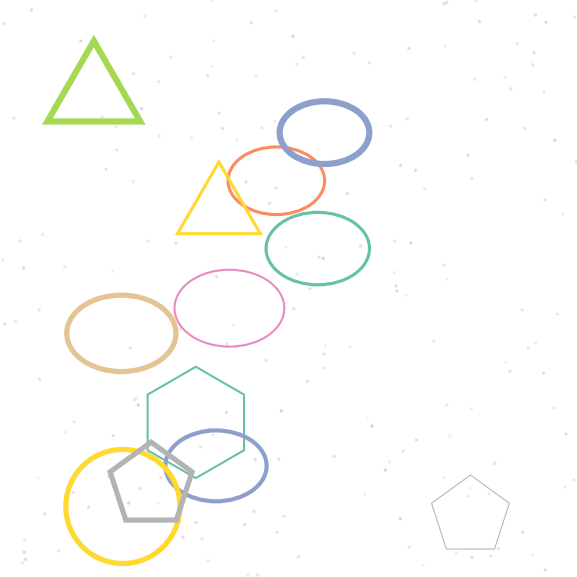[{"shape": "hexagon", "thickness": 1, "radius": 0.48, "center": [0.339, 0.268]}, {"shape": "oval", "thickness": 1.5, "radius": 0.45, "center": [0.55, 0.569]}, {"shape": "oval", "thickness": 1.5, "radius": 0.42, "center": [0.479, 0.686]}, {"shape": "oval", "thickness": 3, "radius": 0.39, "center": [0.562, 0.769]}, {"shape": "oval", "thickness": 2, "radius": 0.44, "center": [0.374, 0.192]}, {"shape": "oval", "thickness": 1, "radius": 0.48, "center": [0.397, 0.466]}, {"shape": "triangle", "thickness": 3, "radius": 0.46, "center": [0.162, 0.835]}, {"shape": "circle", "thickness": 2.5, "radius": 0.49, "center": [0.213, 0.122]}, {"shape": "triangle", "thickness": 1.5, "radius": 0.41, "center": [0.379, 0.636]}, {"shape": "oval", "thickness": 2.5, "radius": 0.47, "center": [0.21, 0.422]}, {"shape": "pentagon", "thickness": 0.5, "radius": 0.35, "center": [0.815, 0.106]}, {"shape": "pentagon", "thickness": 2.5, "radius": 0.37, "center": [0.262, 0.159]}]